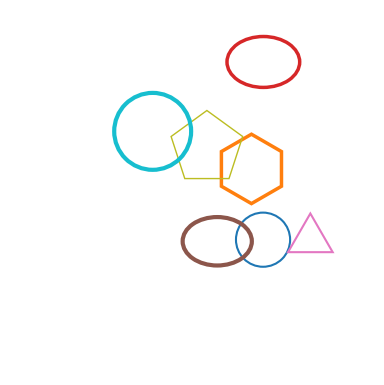[{"shape": "circle", "thickness": 1.5, "radius": 0.35, "center": [0.683, 0.377]}, {"shape": "hexagon", "thickness": 2.5, "radius": 0.45, "center": [0.653, 0.561]}, {"shape": "oval", "thickness": 2.5, "radius": 0.47, "center": [0.684, 0.839]}, {"shape": "oval", "thickness": 3, "radius": 0.45, "center": [0.564, 0.373]}, {"shape": "triangle", "thickness": 1.5, "radius": 0.33, "center": [0.806, 0.379]}, {"shape": "pentagon", "thickness": 1, "radius": 0.49, "center": [0.537, 0.615]}, {"shape": "circle", "thickness": 3, "radius": 0.5, "center": [0.397, 0.659]}]